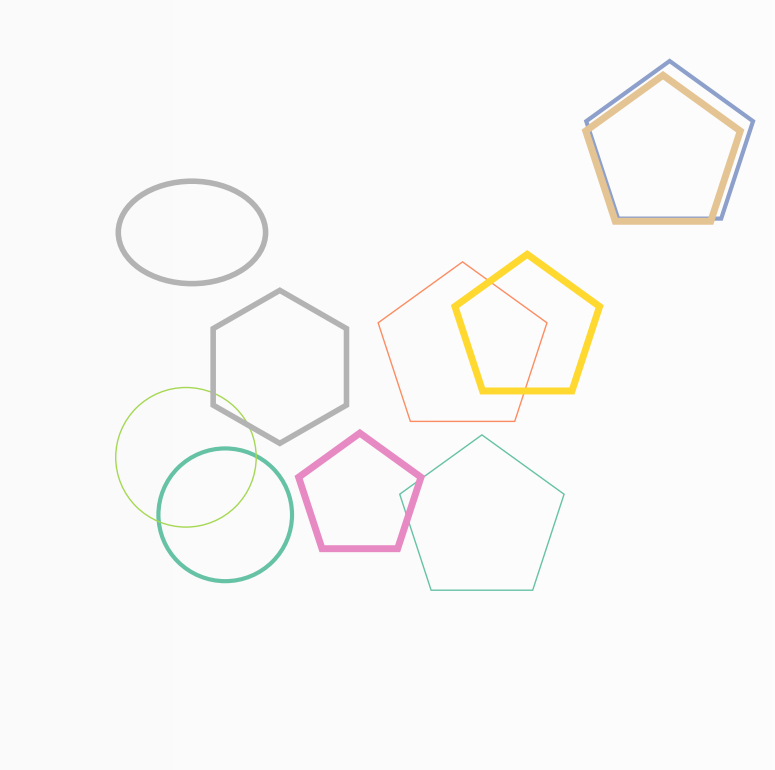[{"shape": "circle", "thickness": 1.5, "radius": 0.43, "center": [0.291, 0.331]}, {"shape": "pentagon", "thickness": 0.5, "radius": 0.56, "center": [0.622, 0.324]}, {"shape": "pentagon", "thickness": 0.5, "radius": 0.57, "center": [0.597, 0.545]}, {"shape": "pentagon", "thickness": 1.5, "radius": 0.57, "center": [0.864, 0.808]}, {"shape": "pentagon", "thickness": 2.5, "radius": 0.41, "center": [0.464, 0.355]}, {"shape": "circle", "thickness": 0.5, "radius": 0.45, "center": [0.24, 0.406]}, {"shape": "pentagon", "thickness": 2.5, "radius": 0.49, "center": [0.68, 0.572]}, {"shape": "pentagon", "thickness": 2.5, "radius": 0.52, "center": [0.856, 0.797]}, {"shape": "oval", "thickness": 2, "radius": 0.48, "center": [0.248, 0.698]}, {"shape": "hexagon", "thickness": 2, "radius": 0.5, "center": [0.361, 0.524]}]